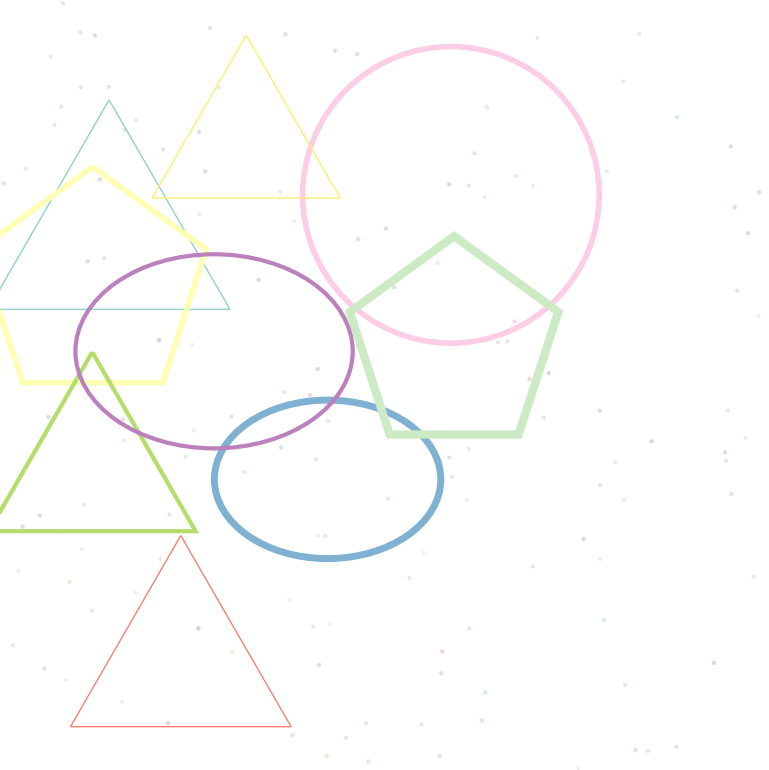[{"shape": "triangle", "thickness": 0.5, "radius": 0.91, "center": [0.142, 0.689]}, {"shape": "pentagon", "thickness": 2, "radius": 0.77, "center": [0.12, 0.628]}, {"shape": "triangle", "thickness": 0.5, "radius": 0.83, "center": [0.235, 0.139]}, {"shape": "oval", "thickness": 2.5, "radius": 0.74, "center": [0.425, 0.377]}, {"shape": "triangle", "thickness": 1.5, "radius": 0.78, "center": [0.12, 0.388]}, {"shape": "circle", "thickness": 2, "radius": 0.96, "center": [0.586, 0.747]}, {"shape": "oval", "thickness": 1.5, "radius": 0.9, "center": [0.278, 0.544]}, {"shape": "pentagon", "thickness": 3, "radius": 0.71, "center": [0.59, 0.551]}, {"shape": "triangle", "thickness": 0.5, "radius": 0.7, "center": [0.32, 0.813]}]